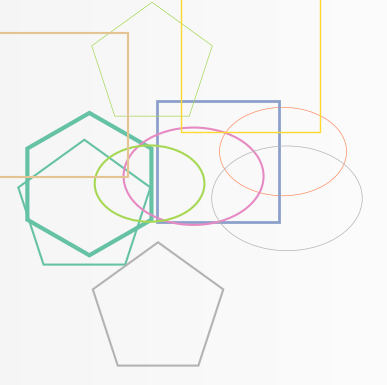[{"shape": "hexagon", "thickness": 3, "radius": 0.92, "center": [0.231, 0.522]}, {"shape": "pentagon", "thickness": 1.5, "radius": 0.9, "center": [0.218, 0.458]}, {"shape": "oval", "thickness": 0.5, "radius": 0.82, "center": [0.73, 0.606]}, {"shape": "square", "thickness": 2, "radius": 0.79, "center": [0.564, 0.58]}, {"shape": "oval", "thickness": 1.5, "radius": 0.9, "center": [0.5, 0.542]}, {"shape": "pentagon", "thickness": 0.5, "radius": 0.82, "center": [0.392, 0.831]}, {"shape": "oval", "thickness": 1.5, "radius": 0.71, "center": [0.386, 0.523]}, {"shape": "square", "thickness": 1, "radius": 0.9, "center": [0.647, 0.837]}, {"shape": "square", "thickness": 1.5, "radius": 0.93, "center": [0.144, 0.727]}, {"shape": "oval", "thickness": 0.5, "radius": 0.97, "center": [0.741, 0.485]}, {"shape": "pentagon", "thickness": 1.5, "radius": 0.89, "center": [0.408, 0.194]}]